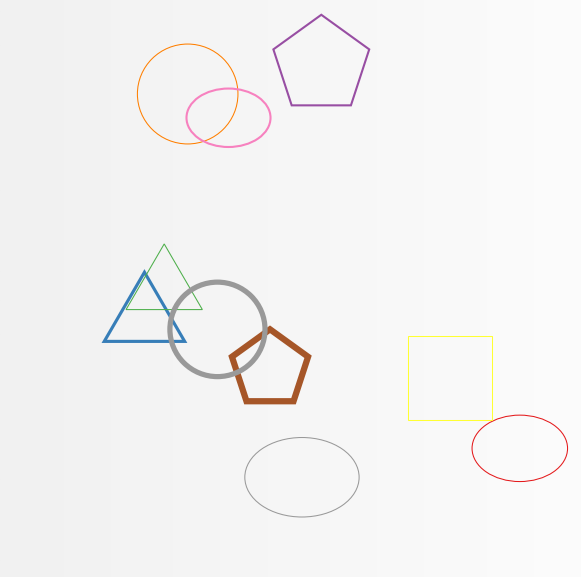[{"shape": "oval", "thickness": 0.5, "radius": 0.41, "center": [0.894, 0.223]}, {"shape": "triangle", "thickness": 1.5, "radius": 0.4, "center": [0.249, 0.448]}, {"shape": "triangle", "thickness": 0.5, "radius": 0.38, "center": [0.283, 0.501]}, {"shape": "pentagon", "thickness": 1, "radius": 0.43, "center": [0.553, 0.887]}, {"shape": "circle", "thickness": 0.5, "radius": 0.43, "center": [0.323, 0.836]}, {"shape": "square", "thickness": 0.5, "radius": 0.36, "center": [0.774, 0.345]}, {"shape": "pentagon", "thickness": 3, "radius": 0.34, "center": [0.465, 0.36]}, {"shape": "oval", "thickness": 1, "radius": 0.36, "center": [0.393, 0.795]}, {"shape": "circle", "thickness": 2.5, "radius": 0.41, "center": [0.374, 0.429]}, {"shape": "oval", "thickness": 0.5, "radius": 0.49, "center": [0.52, 0.173]}]